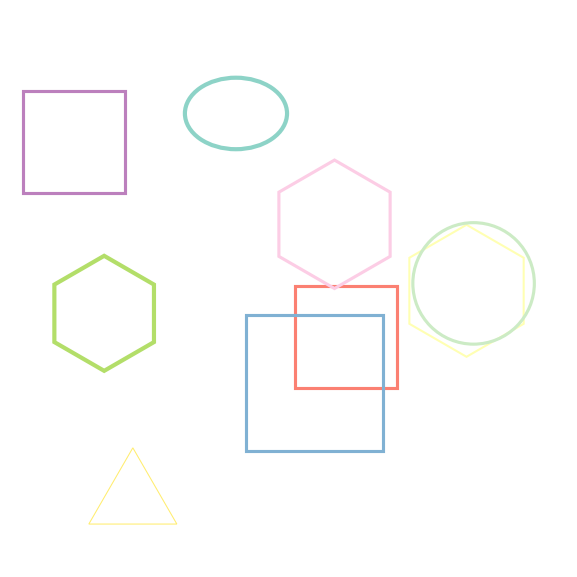[{"shape": "oval", "thickness": 2, "radius": 0.44, "center": [0.409, 0.803]}, {"shape": "hexagon", "thickness": 1, "radius": 0.57, "center": [0.808, 0.496]}, {"shape": "square", "thickness": 1.5, "radius": 0.44, "center": [0.599, 0.416]}, {"shape": "square", "thickness": 1.5, "radius": 0.59, "center": [0.545, 0.335]}, {"shape": "hexagon", "thickness": 2, "radius": 0.5, "center": [0.18, 0.457]}, {"shape": "hexagon", "thickness": 1.5, "radius": 0.56, "center": [0.579, 0.611]}, {"shape": "square", "thickness": 1.5, "radius": 0.44, "center": [0.128, 0.753]}, {"shape": "circle", "thickness": 1.5, "radius": 0.53, "center": [0.82, 0.508]}, {"shape": "triangle", "thickness": 0.5, "radius": 0.44, "center": [0.23, 0.136]}]